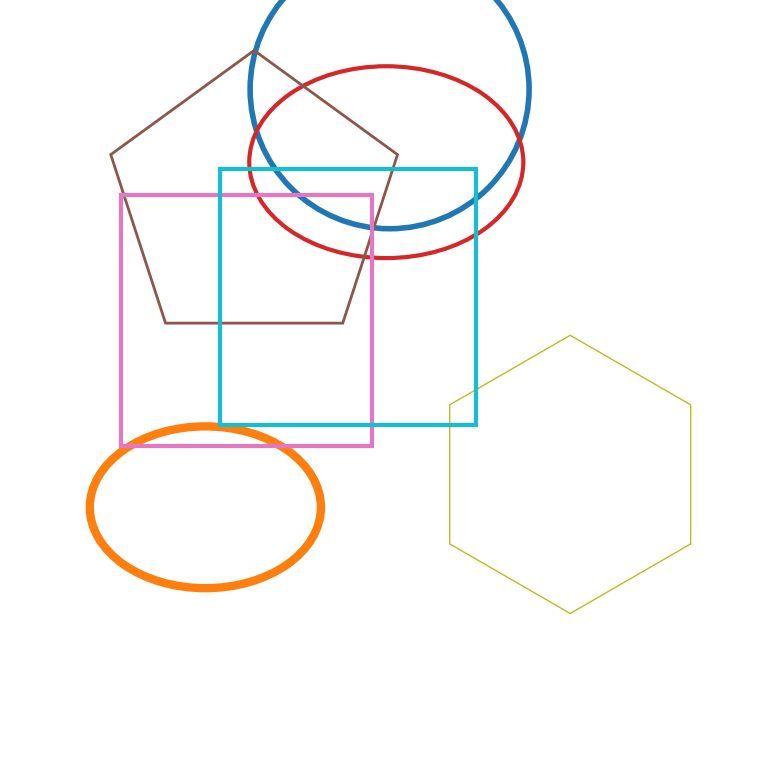[{"shape": "circle", "thickness": 2, "radius": 0.91, "center": [0.506, 0.884]}, {"shape": "oval", "thickness": 3, "radius": 0.75, "center": [0.267, 0.341]}, {"shape": "oval", "thickness": 1.5, "radius": 0.89, "center": [0.502, 0.789]}, {"shape": "pentagon", "thickness": 1, "radius": 0.98, "center": [0.33, 0.739]}, {"shape": "square", "thickness": 1.5, "radius": 0.81, "center": [0.32, 0.584]}, {"shape": "hexagon", "thickness": 0.5, "radius": 0.9, "center": [0.741, 0.384]}, {"shape": "square", "thickness": 1.5, "radius": 0.83, "center": [0.452, 0.614]}]